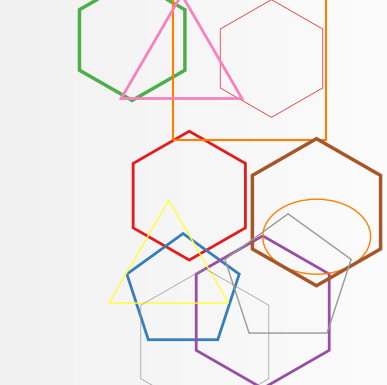[{"shape": "hexagon", "thickness": 2, "radius": 0.84, "center": [0.488, 0.492]}, {"shape": "hexagon", "thickness": 0.5, "radius": 0.76, "center": [0.701, 0.848]}, {"shape": "pentagon", "thickness": 2, "radius": 0.76, "center": [0.472, 0.241]}, {"shape": "hexagon", "thickness": 2.5, "radius": 0.79, "center": [0.341, 0.896]}, {"shape": "hexagon", "thickness": 2, "radius": 0.99, "center": [0.678, 0.189]}, {"shape": "oval", "thickness": 1, "radius": 0.7, "center": [0.817, 0.385]}, {"shape": "square", "thickness": 1.5, "radius": 0.99, "center": [0.645, 0.834]}, {"shape": "triangle", "thickness": 1, "radius": 0.89, "center": [0.436, 0.302]}, {"shape": "hexagon", "thickness": 2.5, "radius": 0.95, "center": [0.817, 0.449]}, {"shape": "triangle", "thickness": 2, "radius": 0.9, "center": [0.469, 0.834]}, {"shape": "hexagon", "thickness": 0.5, "radius": 0.95, "center": [0.529, 0.112]}, {"shape": "pentagon", "thickness": 1, "radius": 0.86, "center": [0.743, 0.273]}]